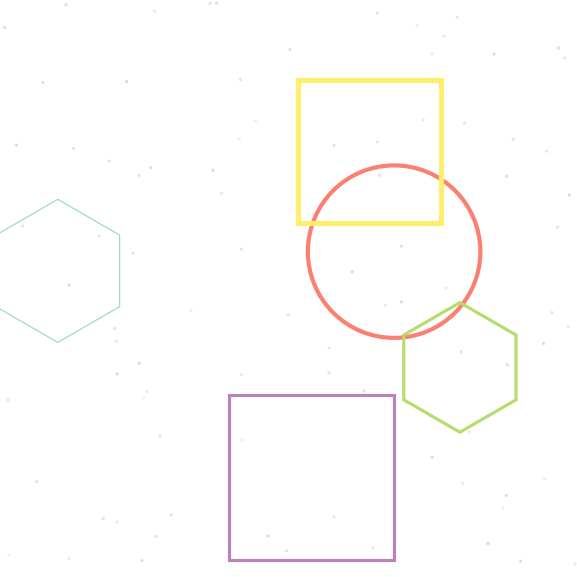[{"shape": "hexagon", "thickness": 0.5, "radius": 0.62, "center": [0.1, 0.53]}, {"shape": "circle", "thickness": 2, "radius": 0.75, "center": [0.682, 0.563]}, {"shape": "hexagon", "thickness": 1.5, "radius": 0.56, "center": [0.796, 0.363]}, {"shape": "square", "thickness": 1.5, "radius": 0.71, "center": [0.54, 0.172]}, {"shape": "square", "thickness": 2.5, "radius": 0.62, "center": [0.64, 0.737]}]